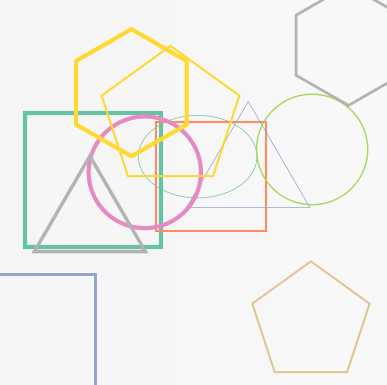[{"shape": "square", "thickness": 3, "radius": 0.87, "center": [0.24, 0.532]}, {"shape": "oval", "thickness": 0.5, "radius": 0.76, "center": [0.51, 0.593]}, {"shape": "square", "thickness": 1.5, "radius": 0.71, "center": [0.544, 0.542]}, {"shape": "square", "thickness": 2, "radius": 0.73, "center": [0.1, 0.142]}, {"shape": "triangle", "thickness": 0.5, "radius": 0.92, "center": [0.641, 0.553]}, {"shape": "circle", "thickness": 3, "radius": 0.72, "center": [0.374, 0.552]}, {"shape": "circle", "thickness": 1, "radius": 0.72, "center": [0.806, 0.612]}, {"shape": "pentagon", "thickness": 1.5, "radius": 0.93, "center": [0.44, 0.694]}, {"shape": "hexagon", "thickness": 3, "radius": 0.82, "center": [0.339, 0.759]}, {"shape": "pentagon", "thickness": 1.5, "radius": 0.8, "center": [0.802, 0.162]}, {"shape": "hexagon", "thickness": 2, "radius": 0.78, "center": [0.899, 0.883]}, {"shape": "triangle", "thickness": 2.5, "radius": 0.83, "center": [0.232, 0.429]}]